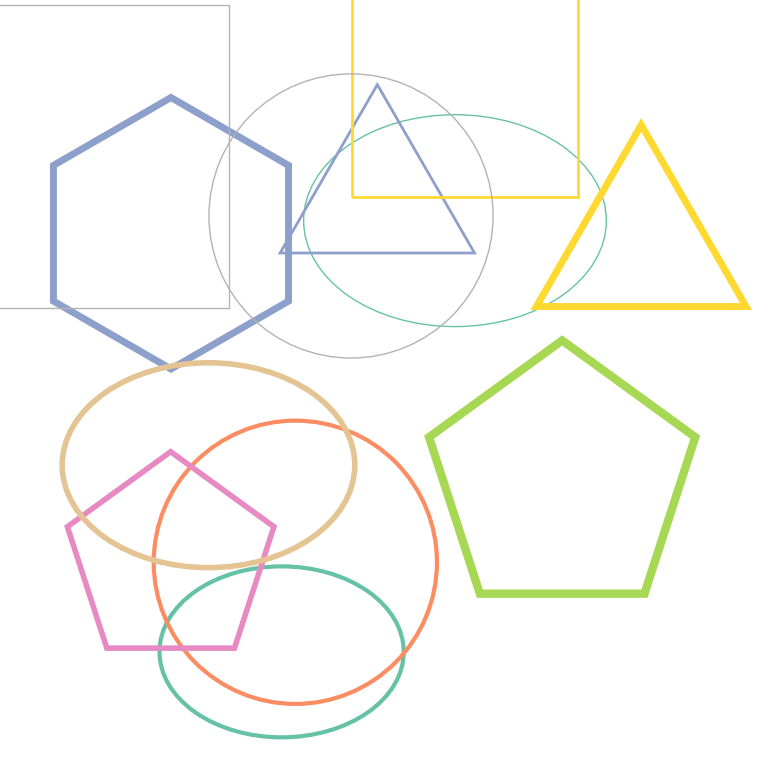[{"shape": "oval", "thickness": 1.5, "radius": 0.79, "center": [0.366, 0.153]}, {"shape": "oval", "thickness": 0.5, "radius": 0.98, "center": [0.591, 0.713]}, {"shape": "circle", "thickness": 1.5, "radius": 0.92, "center": [0.384, 0.27]}, {"shape": "hexagon", "thickness": 2.5, "radius": 0.88, "center": [0.222, 0.697]}, {"shape": "triangle", "thickness": 1, "radius": 0.73, "center": [0.49, 0.744]}, {"shape": "pentagon", "thickness": 2, "radius": 0.71, "center": [0.222, 0.272]}, {"shape": "pentagon", "thickness": 3, "radius": 0.91, "center": [0.73, 0.376]}, {"shape": "square", "thickness": 1, "radius": 0.73, "center": [0.603, 0.891]}, {"shape": "triangle", "thickness": 2.5, "radius": 0.79, "center": [0.833, 0.681]}, {"shape": "oval", "thickness": 2, "radius": 0.95, "center": [0.271, 0.396]}, {"shape": "circle", "thickness": 0.5, "radius": 0.92, "center": [0.456, 0.72]}, {"shape": "square", "thickness": 0.5, "radius": 0.98, "center": [0.101, 0.796]}]